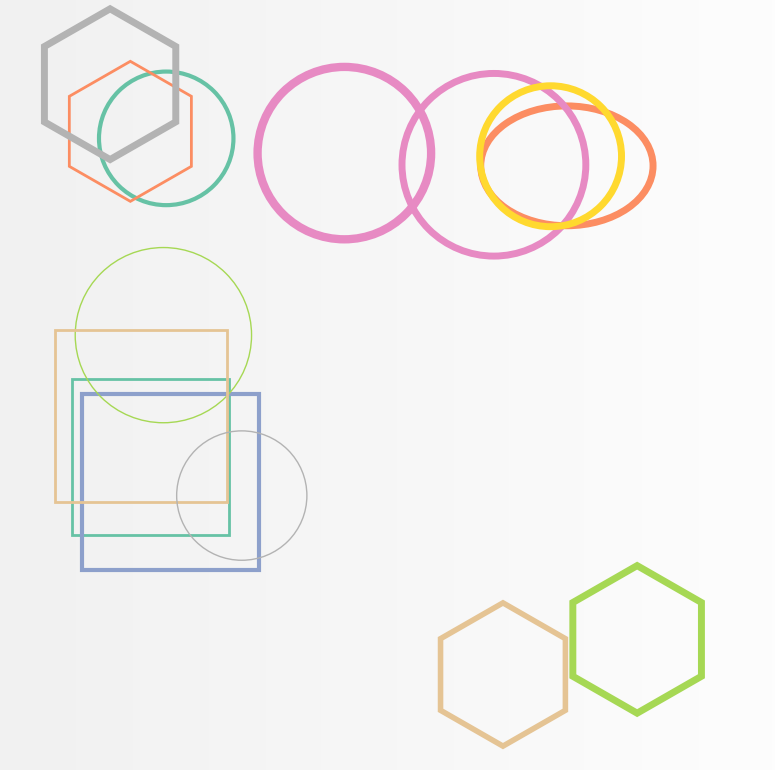[{"shape": "circle", "thickness": 1.5, "radius": 0.43, "center": [0.214, 0.82]}, {"shape": "square", "thickness": 1, "radius": 0.5, "center": [0.194, 0.406]}, {"shape": "oval", "thickness": 2.5, "radius": 0.56, "center": [0.731, 0.785]}, {"shape": "hexagon", "thickness": 1, "radius": 0.45, "center": [0.168, 0.829]}, {"shape": "square", "thickness": 1.5, "radius": 0.57, "center": [0.22, 0.374]}, {"shape": "circle", "thickness": 2.5, "radius": 0.59, "center": [0.637, 0.786]}, {"shape": "circle", "thickness": 3, "radius": 0.56, "center": [0.444, 0.801]}, {"shape": "hexagon", "thickness": 2.5, "radius": 0.48, "center": [0.822, 0.17]}, {"shape": "circle", "thickness": 0.5, "radius": 0.57, "center": [0.211, 0.565]}, {"shape": "circle", "thickness": 2.5, "radius": 0.46, "center": [0.71, 0.797]}, {"shape": "hexagon", "thickness": 2, "radius": 0.47, "center": [0.649, 0.124]}, {"shape": "square", "thickness": 1, "radius": 0.56, "center": [0.182, 0.46]}, {"shape": "circle", "thickness": 0.5, "radius": 0.42, "center": [0.312, 0.356]}, {"shape": "hexagon", "thickness": 2.5, "radius": 0.49, "center": [0.142, 0.891]}]